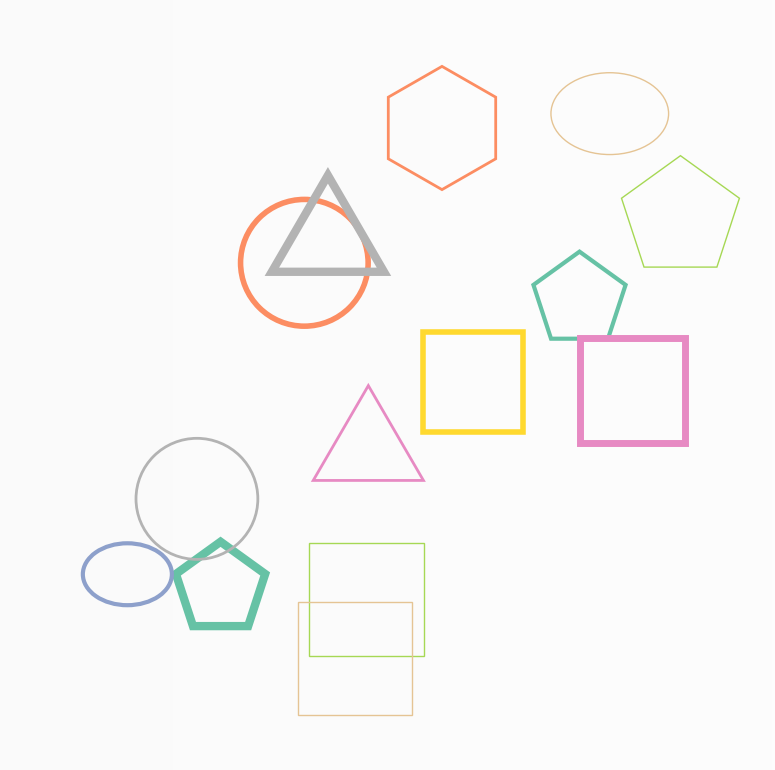[{"shape": "pentagon", "thickness": 1.5, "radius": 0.31, "center": [0.748, 0.611]}, {"shape": "pentagon", "thickness": 3, "radius": 0.3, "center": [0.285, 0.236]}, {"shape": "circle", "thickness": 2, "radius": 0.41, "center": [0.393, 0.659]}, {"shape": "hexagon", "thickness": 1, "radius": 0.4, "center": [0.57, 0.834]}, {"shape": "oval", "thickness": 1.5, "radius": 0.29, "center": [0.164, 0.254]}, {"shape": "square", "thickness": 2.5, "radius": 0.34, "center": [0.816, 0.493]}, {"shape": "triangle", "thickness": 1, "radius": 0.41, "center": [0.475, 0.417]}, {"shape": "square", "thickness": 0.5, "radius": 0.37, "center": [0.473, 0.222]}, {"shape": "pentagon", "thickness": 0.5, "radius": 0.4, "center": [0.878, 0.718]}, {"shape": "square", "thickness": 2, "radius": 0.32, "center": [0.61, 0.504]}, {"shape": "oval", "thickness": 0.5, "radius": 0.38, "center": [0.787, 0.852]}, {"shape": "square", "thickness": 0.5, "radius": 0.37, "center": [0.458, 0.145]}, {"shape": "triangle", "thickness": 3, "radius": 0.42, "center": [0.423, 0.689]}, {"shape": "circle", "thickness": 1, "radius": 0.39, "center": [0.254, 0.352]}]